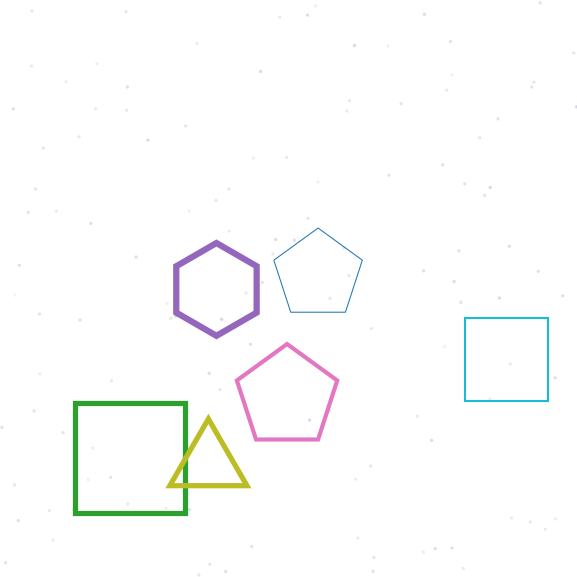[{"shape": "pentagon", "thickness": 0.5, "radius": 0.4, "center": [0.551, 0.524]}, {"shape": "square", "thickness": 2.5, "radius": 0.48, "center": [0.225, 0.206]}, {"shape": "hexagon", "thickness": 3, "radius": 0.4, "center": [0.375, 0.498]}, {"shape": "pentagon", "thickness": 2, "radius": 0.46, "center": [0.497, 0.312]}, {"shape": "triangle", "thickness": 2.5, "radius": 0.39, "center": [0.361, 0.197]}, {"shape": "square", "thickness": 1, "radius": 0.36, "center": [0.877, 0.377]}]